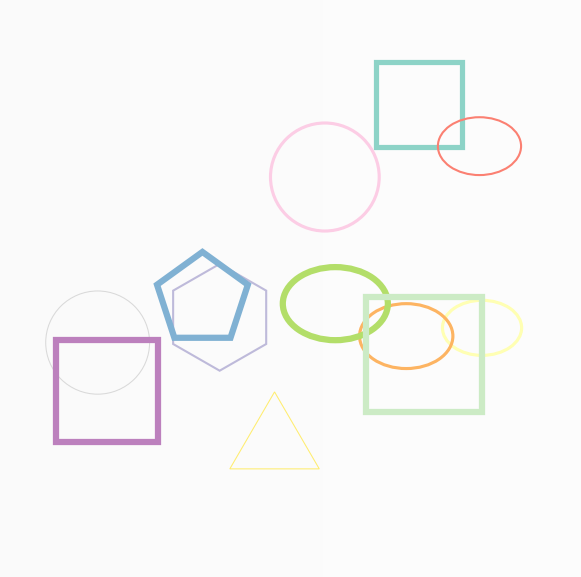[{"shape": "square", "thickness": 2.5, "radius": 0.37, "center": [0.721, 0.818]}, {"shape": "oval", "thickness": 1.5, "radius": 0.34, "center": [0.829, 0.431]}, {"shape": "hexagon", "thickness": 1, "radius": 0.46, "center": [0.378, 0.45]}, {"shape": "oval", "thickness": 1, "radius": 0.36, "center": [0.825, 0.746]}, {"shape": "pentagon", "thickness": 3, "radius": 0.41, "center": [0.348, 0.481]}, {"shape": "oval", "thickness": 1.5, "radius": 0.4, "center": [0.699, 0.417]}, {"shape": "oval", "thickness": 3, "radius": 0.45, "center": [0.577, 0.473]}, {"shape": "circle", "thickness": 1.5, "radius": 0.47, "center": [0.559, 0.693]}, {"shape": "circle", "thickness": 0.5, "radius": 0.45, "center": [0.168, 0.406]}, {"shape": "square", "thickness": 3, "radius": 0.44, "center": [0.184, 0.323]}, {"shape": "square", "thickness": 3, "radius": 0.5, "center": [0.729, 0.386]}, {"shape": "triangle", "thickness": 0.5, "radius": 0.44, "center": [0.472, 0.232]}]